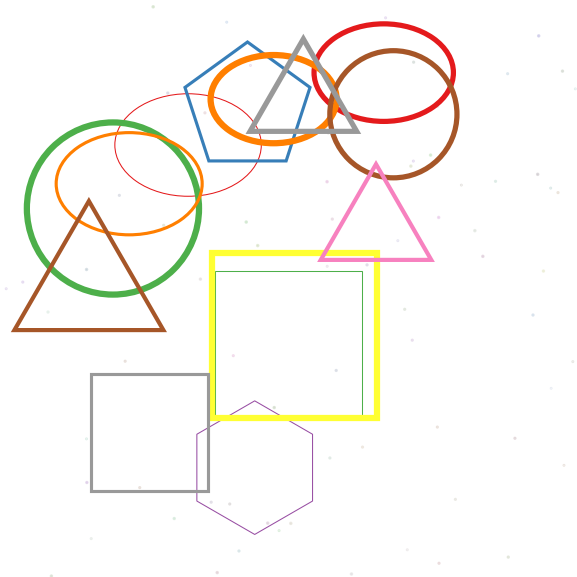[{"shape": "oval", "thickness": 0.5, "radius": 0.63, "center": [0.326, 0.748]}, {"shape": "oval", "thickness": 2.5, "radius": 0.6, "center": [0.664, 0.873]}, {"shape": "pentagon", "thickness": 1.5, "radius": 0.57, "center": [0.429, 0.813]}, {"shape": "circle", "thickness": 3, "radius": 0.75, "center": [0.196, 0.638]}, {"shape": "square", "thickness": 0.5, "radius": 0.64, "center": [0.499, 0.402]}, {"shape": "hexagon", "thickness": 0.5, "radius": 0.58, "center": [0.441, 0.189]}, {"shape": "oval", "thickness": 3, "radius": 0.55, "center": [0.474, 0.827]}, {"shape": "oval", "thickness": 1.5, "radius": 0.63, "center": [0.224, 0.681]}, {"shape": "square", "thickness": 3, "radius": 0.71, "center": [0.51, 0.419]}, {"shape": "triangle", "thickness": 2, "radius": 0.74, "center": [0.154, 0.502]}, {"shape": "circle", "thickness": 2.5, "radius": 0.55, "center": [0.681, 0.801]}, {"shape": "triangle", "thickness": 2, "radius": 0.55, "center": [0.651, 0.604]}, {"shape": "square", "thickness": 1.5, "radius": 0.51, "center": [0.259, 0.251]}, {"shape": "triangle", "thickness": 2.5, "radius": 0.53, "center": [0.525, 0.825]}]